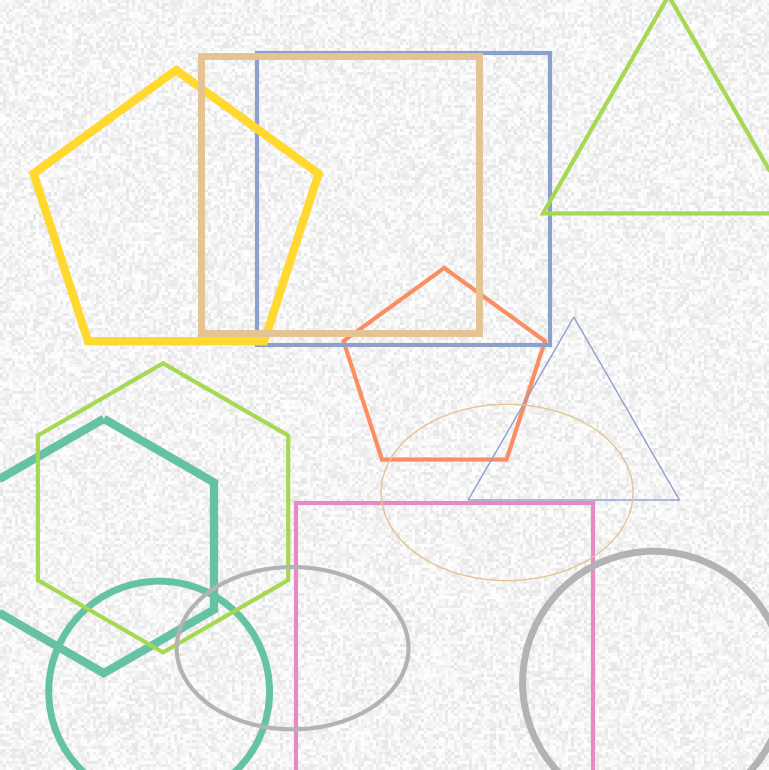[{"shape": "hexagon", "thickness": 3, "radius": 0.83, "center": [0.135, 0.291]}, {"shape": "circle", "thickness": 2.5, "radius": 0.72, "center": [0.207, 0.102]}, {"shape": "pentagon", "thickness": 1.5, "radius": 0.69, "center": [0.577, 0.514]}, {"shape": "triangle", "thickness": 0.5, "radius": 0.79, "center": [0.745, 0.43]}, {"shape": "square", "thickness": 1.5, "radius": 0.95, "center": [0.524, 0.742]}, {"shape": "square", "thickness": 1.5, "radius": 0.96, "center": [0.577, 0.154]}, {"shape": "hexagon", "thickness": 1.5, "radius": 0.94, "center": [0.212, 0.34]}, {"shape": "triangle", "thickness": 1.5, "radius": 0.94, "center": [0.868, 0.817]}, {"shape": "pentagon", "thickness": 3, "radius": 0.97, "center": [0.229, 0.714]}, {"shape": "oval", "thickness": 0.5, "radius": 0.82, "center": [0.659, 0.36]}, {"shape": "square", "thickness": 2.5, "radius": 0.9, "center": [0.442, 0.748]}, {"shape": "oval", "thickness": 1.5, "radius": 0.75, "center": [0.38, 0.158]}, {"shape": "circle", "thickness": 2.5, "radius": 0.85, "center": [0.849, 0.114]}]